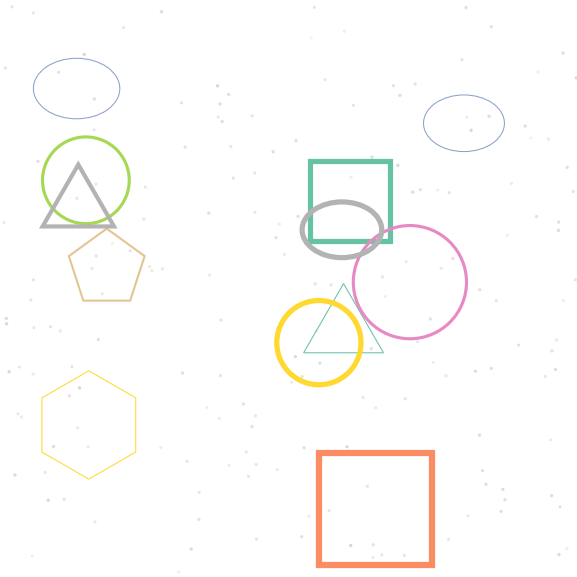[{"shape": "triangle", "thickness": 0.5, "radius": 0.4, "center": [0.595, 0.428]}, {"shape": "square", "thickness": 2.5, "radius": 0.35, "center": [0.607, 0.651]}, {"shape": "square", "thickness": 3, "radius": 0.49, "center": [0.65, 0.117]}, {"shape": "oval", "thickness": 0.5, "radius": 0.37, "center": [0.133, 0.846]}, {"shape": "oval", "thickness": 0.5, "radius": 0.35, "center": [0.803, 0.786]}, {"shape": "circle", "thickness": 1.5, "radius": 0.49, "center": [0.71, 0.511]}, {"shape": "circle", "thickness": 1.5, "radius": 0.38, "center": [0.149, 0.687]}, {"shape": "hexagon", "thickness": 0.5, "radius": 0.47, "center": [0.154, 0.263]}, {"shape": "circle", "thickness": 2.5, "radius": 0.36, "center": [0.552, 0.406]}, {"shape": "pentagon", "thickness": 1, "radius": 0.34, "center": [0.185, 0.534]}, {"shape": "oval", "thickness": 2.5, "radius": 0.34, "center": [0.592, 0.601]}, {"shape": "triangle", "thickness": 2, "radius": 0.36, "center": [0.136, 0.643]}]